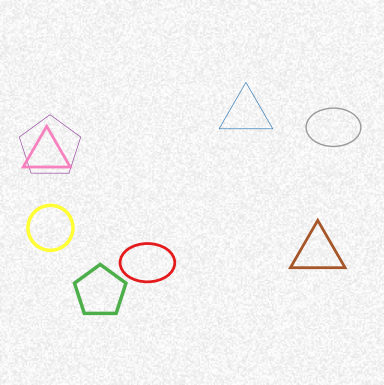[{"shape": "oval", "thickness": 2, "radius": 0.36, "center": [0.383, 0.318]}, {"shape": "triangle", "thickness": 0.5, "radius": 0.4, "center": [0.639, 0.706]}, {"shape": "pentagon", "thickness": 2.5, "radius": 0.35, "center": [0.26, 0.243]}, {"shape": "pentagon", "thickness": 0.5, "radius": 0.42, "center": [0.13, 0.618]}, {"shape": "circle", "thickness": 2.5, "radius": 0.29, "center": [0.131, 0.408]}, {"shape": "triangle", "thickness": 2, "radius": 0.41, "center": [0.825, 0.346]}, {"shape": "triangle", "thickness": 2, "radius": 0.35, "center": [0.121, 0.601]}, {"shape": "oval", "thickness": 1, "radius": 0.36, "center": [0.866, 0.669]}]